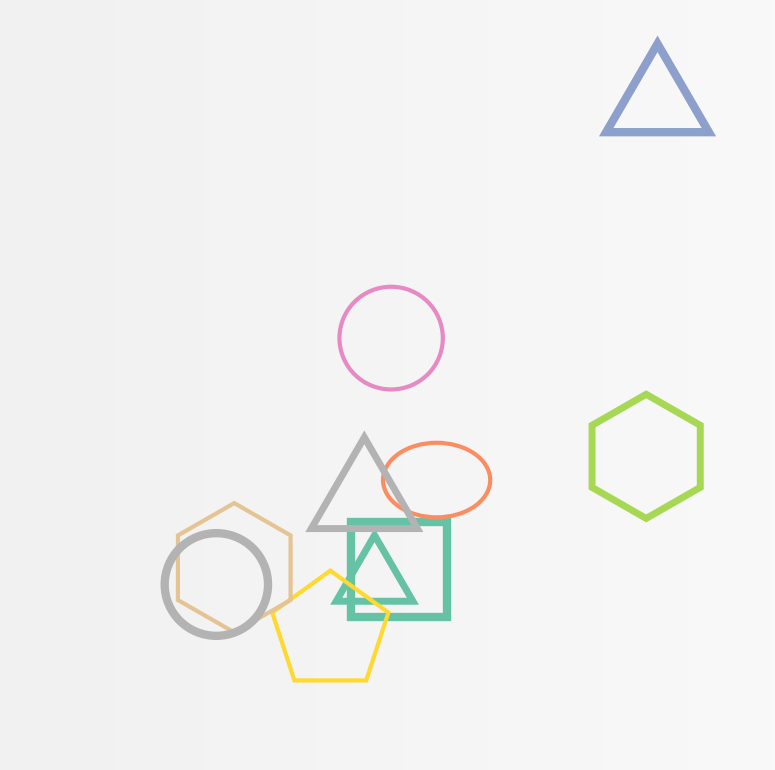[{"shape": "square", "thickness": 3, "radius": 0.31, "center": [0.515, 0.26]}, {"shape": "triangle", "thickness": 2.5, "radius": 0.29, "center": [0.483, 0.248]}, {"shape": "oval", "thickness": 1.5, "radius": 0.35, "center": [0.563, 0.377]}, {"shape": "triangle", "thickness": 3, "radius": 0.38, "center": [0.848, 0.867]}, {"shape": "circle", "thickness": 1.5, "radius": 0.33, "center": [0.505, 0.561]}, {"shape": "hexagon", "thickness": 2.5, "radius": 0.4, "center": [0.834, 0.407]}, {"shape": "pentagon", "thickness": 1.5, "radius": 0.39, "center": [0.426, 0.18]}, {"shape": "hexagon", "thickness": 1.5, "radius": 0.42, "center": [0.302, 0.263]}, {"shape": "circle", "thickness": 3, "radius": 0.33, "center": [0.279, 0.241]}, {"shape": "triangle", "thickness": 2.5, "radius": 0.39, "center": [0.47, 0.353]}]